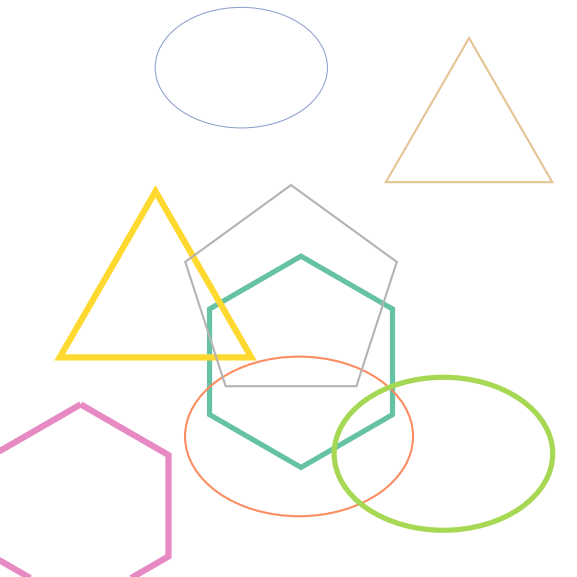[{"shape": "hexagon", "thickness": 2.5, "radius": 0.91, "center": [0.521, 0.373]}, {"shape": "oval", "thickness": 1, "radius": 0.99, "center": [0.518, 0.243]}, {"shape": "oval", "thickness": 0.5, "radius": 0.75, "center": [0.418, 0.882]}, {"shape": "hexagon", "thickness": 3, "radius": 0.88, "center": [0.14, 0.123]}, {"shape": "oval", "thickness": 2.5, "radius": 0.95, "center": [0.768, 0.213]}, {"shape": "triangle", "thickness": 3, "radius": 0.96, "center": [0.269, 0.476]}, {"shape": "triangle", "thickness": 1, "radius": 0.83, "center": [0.812, 0.767]}, {"shape": "pentagon", "thickness": 1, "radius": 0.96, "center": [0.504, 0.486]}]